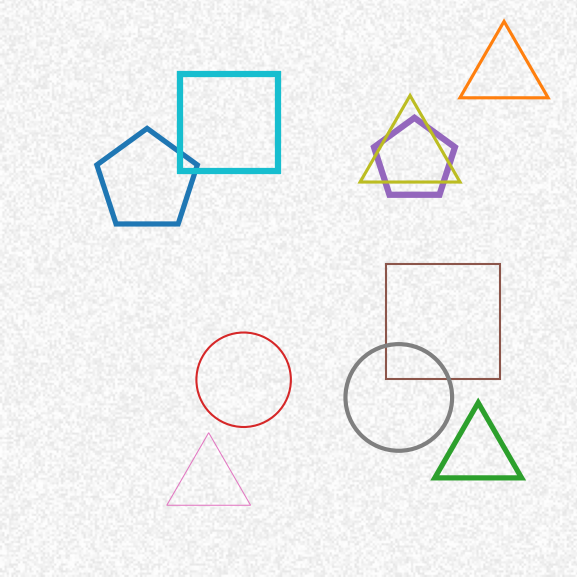[{"shape": "pentagon", "thickness": 2.5, "radius": 0.46, "center": [0.255, 0.685]}, {"shape": "triangle", "thickness": 1.5, "radius": 0.44, "center": [0.873, 0.874]}, {"shape": "triangle", "thickness": 2.5, "radius": 0.43, "center": [0.828, 0.215]}, {"shape": "circle", "thickness": 1, "radius": 0.41, "center": [0.422, 0.342]}, {"shape": "pentagon", "thickness": 3, "radius": 0.37, "center": [0.718, 0.721]}, {"shape": "square", "thickness": 1, "radius": 0.49, "center": [0.768, 0.442]}, {"shape": "triangle", "thickness": 0.5, "radius": 0.42, "center": [0.361, 0.166]}, {"shape": "circle", "thickness": 2, "radius": 0.46, "center": [0.691, 0.311]}, {"shape": "triangle", "thickness": 1.5, "radius": 0.5, "center": [0.71, 0.734]}, {"shape": "square", "thickness": 3, "radius": 0.42, "center": [0.396, 0.787]}]